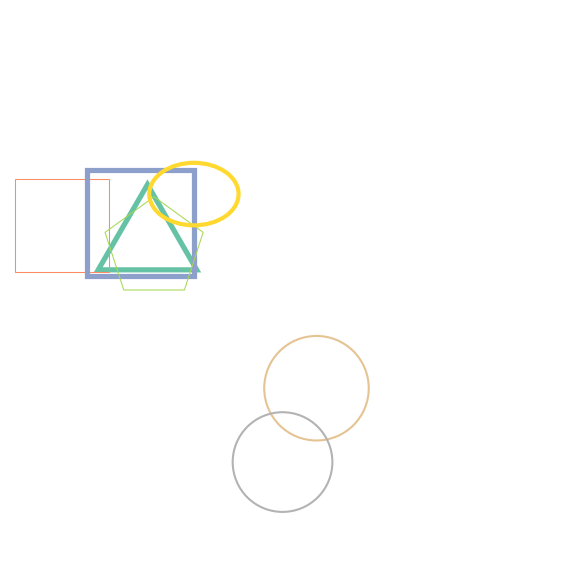[{"shape": "triangle", "thickness": 2.5, "radius": 0.49, "center": [0.255, 0.581]}, {"shape": "square", "thickness": 0.5, "radius": 0.4, "center": [0.108, 0.609]}, {"shape": "square", "thickness": 2.5, "radius": 0.46, "center": [0.243, 0.613]}, {"shape": "pentagon", "thickness": 0.5, "radius": 0.45, "center": [0.267, 0.569]}, {"shape": "oval", "thickness": 2, "radius": 0.39, "center": [0.336, 0.663]}, {"shape": "circle", "thickness": 1, "radius": 0.45, "center": [0.548, 0.327]}, {"shape": "circle", "thickness": 1, "radius": 0.43, "center": [0.489, 0.199]}]